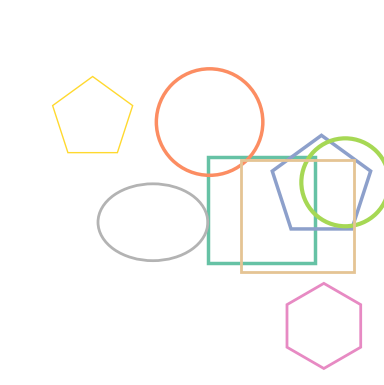[{"shape": "square", "thickness": 2.5, "radius": 0.69, "center": [0.679, 0.454]}, {"shape": "circle", "thickness": 2.5, "radius": 0.69, "center": [0.544, 0.683]}, {"shape": "pentagon", "thickness": 2.5, "radius": 0.67, "center": [0.835, 0.514]}, {"shape": "hexagon", "thickness": 2, "radius": 0.55, "center": [0.841, 0.153]}, {"shape": "circle", "thickness": 3, "radius": 0.57, "center": [0.897, 0.527]}, {"shape": "pentagon", "thickness": 1, "radius": 0.55, "center": [0.241, 0.692]}, {"shape": "square", "thickness": 2, "radius": 0.73, "center": [0.773, 0.439]}, {"shape": "oval", "thickness": 2, "radius": 0.71, "center": [0.397, 0.423]}]